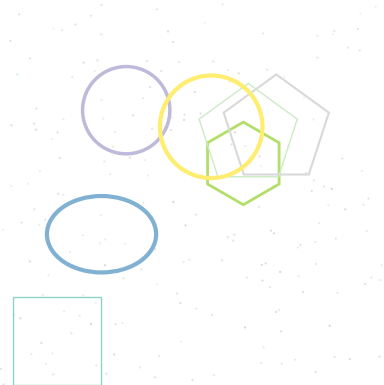[{"shape": "square", "thickness": 1, "radius": 0.57, "center": [0.148, 0.115]}, {"shape": "circle", "thickness": 2.5, "radius": 0.57, "center": [0.328, 0.714]}, {"shape": "oval", "thickness": 3, "radius": 0.71, "center": [0.264, 0.392]}, {"shape": "hexagon", "thickness": 2, "radius": 0.54, "center": [0.632, 0.576]}, {"shape": "pentagon", "thickness": 1.5, "radius": 0.72, "center": [0.718, 0.663]}, {"shape": "pentagon", "thickness": 1, "radius": 0.67, "center": [0.645, 0.649]}, {"shape": "circle", "thickness": 3, "radius": 0.67, "center": [0.549, 0.671]}]